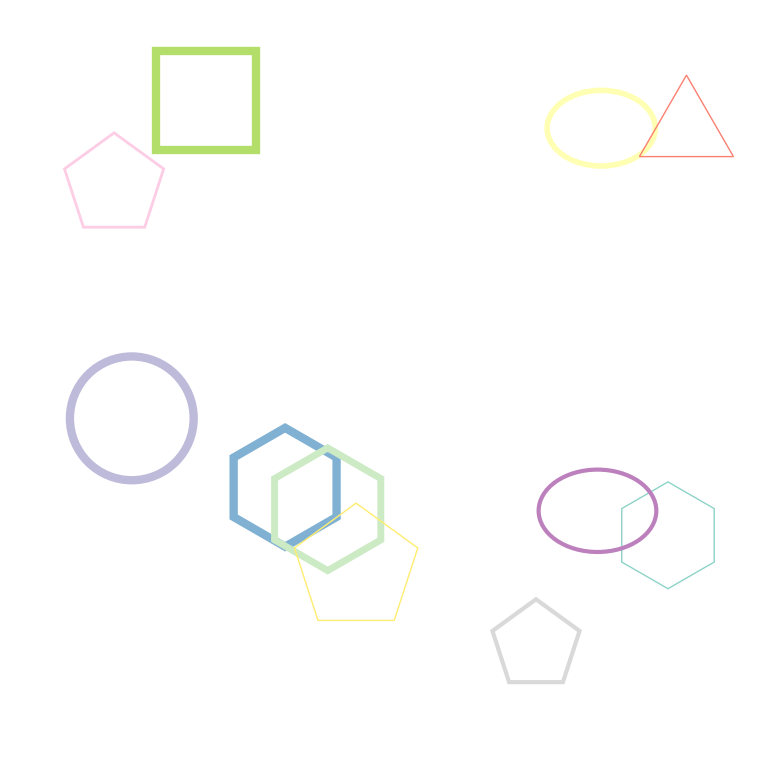[{"shape": "hexagon", "thickness": 0.5, "radius": 0.35, "center": [0.867, 0.305]}, {"shape": "oval", "thickness": 2, "radius": 0.35, "center": [0.781, 0.834]}, {"shape": "circle", "thickness": 3, "radius": 0.4, "center": [0.171, 0.457]}, {"shape": "triangle", "thickness": 0.5, "radius": 0.35, "center": [0.891, 0.832]}, {"shape": "hexagon", "thickness": 3, "radius": 0.39, "center": [0.37, 0.367]}, {"shape": "square", "thickness": 3, "radius": 0.32, "center": [0.268, 0.869]}, {"shape": "pentagon", "thickness": 1, "radius": 0.34, "center": [0.148, 0.76]}, {"shape": "pentagon", "thickness": 1.5, "radius": 0.3, "center": [0.696, 0.162]}, {"shape": "oval", "thickness": 1.5, "radius": 0.38, "center": [0.776, 0.337]}, {"shape": "hexagon", "thickness": 2.5, "radius": 0.4, "center": [0.426, 0.339]}, {"shape": "pentagon", "thickness": 0.5, "radius": 0.42, "center": [0.462, 0.262]}]